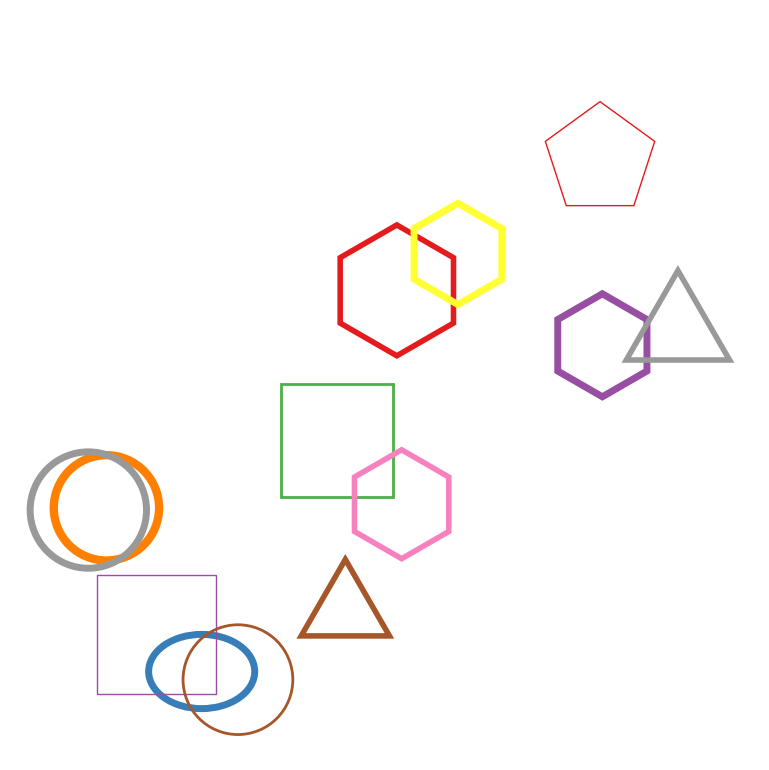[{"shape": "pentagon", "thickness": 0.5, "radius": 0.37, "center": [0.779, 0.793]}, {"shape": "hexagon", "thickness": 2, "radius": 0.42, "center": [0.515, 0.623]}, {"shape": "oval", "thickness": 2.5, "radius": 0.34, "center": [0.262, 0.128]}, {"shape": "square", "thickness": 1, "radius": 0.36, "center": [0.438, 0.428]}, {"shape": "square", "thickness": 0.5, "radius": 0.39, "center": [0.204, 0.176]}, {"shape": "hexagon", "thickness": 2.5, "radius": 0.33, "center": [0.782, 0.552]}, {"shape": "circle", "thickness": 3, "radius": 0.34, "center": [0.138, 0.34]}, {"shape": "hexagon", "thickness": 2.5, "radius": 0.33, "center": [0.595, 0.67]}, {"shape": "triangle", "thickness": 2, "radius": 0.33, "center": [0.448, 0.207]}, {"shape": "circle", "thickness": 1, "radius": 0.36, "center": [0.309, 0.117]}, {"shape": "hexagon", "thickness": 2, "radius": 0.35, "center": [0.522, 0.345]}, {"shape": "triangle", "thickness": 2, "radius": 0.39, "center": [0.88, 0.571]}, {"shape": "circle", "thickness": 2.5, "radius": 0.38, "center": [0.115, 0.338]}]